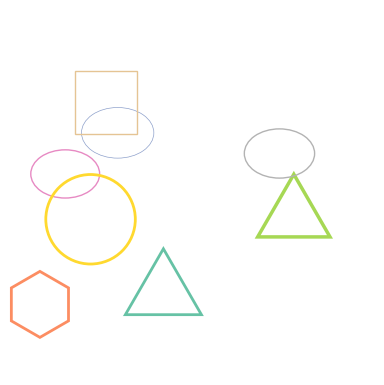[{"shape": "triangle", "thickness": 2, "radius": 0.57, "center": [0.424, 0.24]}, {"shape": "hexagon", "thickness": 2, "radius": 0.43, "center": [0.104, 0.209]}, {"shape": "oval", "thickness": 0.5, "radius": 0.47, "center": [0.306, 0.655]}, {"shape": "oval", "thickness": 1, "radius": 0.45, "center": [0.169, 0.548]}, {"shape": "triangle", "thickness": 2.5, "radius": 0.54, "center": [0.763, 0.439]}, {"shape": "circle", "thickness": 2, "radius": 0.58, "center": [0.235, 0.43]}, {"shape": "square", "thickness": 1, "radius": 0.41, "center": [0.275, 0.734]}, {"shape": "oval", "thickness": 1, "radius": 0.46, "center": [0.726, 0.601]}]